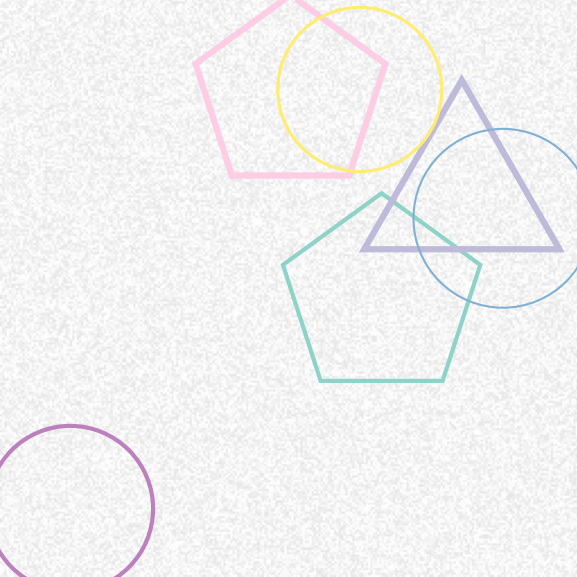[{"shape": "pentagon", "thickness": 2, "radius": 0.9, "center": [0.661, 0.485]}, {"shape": "triangle", "thickness": 3, "radius": 0.98, "center": [0.8, 0.665]}, {"shape": "circle", "thickness": 1, "radius": 0.77, "center": [0.871, 0.621]}, {"shape": "pentagon", "thickness": 3, "radius": 0.86, "center": [0.503, 0.835]}, {"shape": "circle", "thickness": 2, "radius": 0.72, "center": [0.122, 0.118]}, {"shape": "circle", "thickness": 1.5, "radius": 0.71, "center": [0.623, 0.844]}]